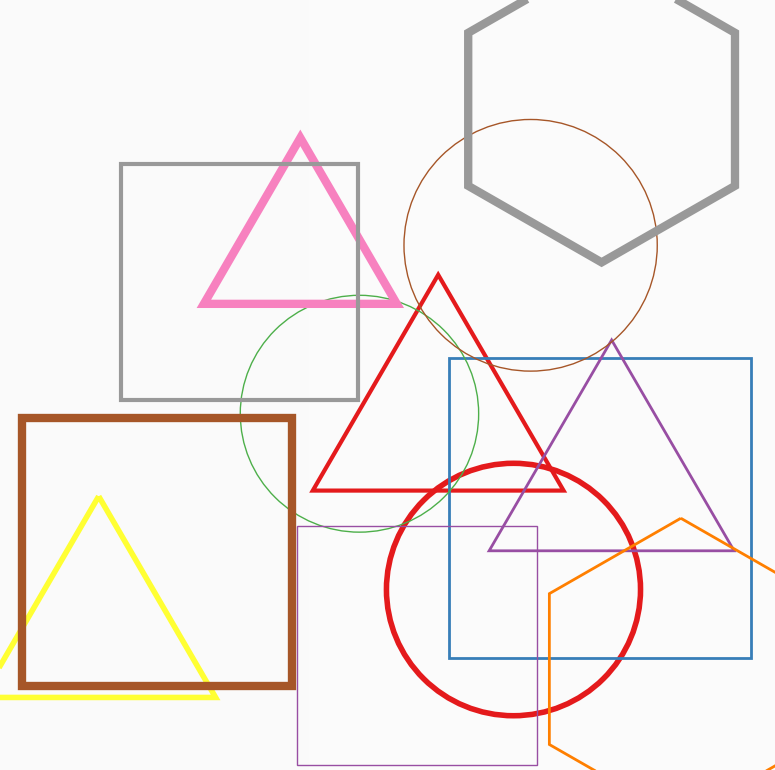[{"shape": "triangle", "thickness": 1.5, "radius": 0.93, "center": [0.565, 0.456]}, {"shape": "circle", "thickness": 2, "radius": 0.82, "center": [0.663, 0.234]}, {"shape": "square", "thickness": 1, "radius": 0.97, "center": [0.774, 0.34]}, {"shape": "circle", "thickness": 0.5, "radius": 0.77, "center": [0.464, 0.463]}, {"shape": "square", "thickness": 0.5, "radius": 0.77, "center": [0.538, 0.162]}, {"shape": "triangle", "thickness": 1, "radius": 0.91, "center": [0.789, 0.376]}, {"shape": "hexagon", "thickness": 1, "radius": 0.98, "center": [0.878, 0.131]}, {"shape": "triangle", "thickness": 2, "radius": 0.87, "center": [0.127, 0.181]}, {"shape": "circle", "thickness": 0.5, "radius": 0.82, "center": [0.685, 0.681]}, {"shape": "square", "thickness": 3, "radius": 0.87, "center": [0.203, 0.283]}, {"shape": "triangle", "thickness": 3, "radius": 0.72, "center": [0.388, 0.677]}, {"shape": "hexagon", "thickness": 3, "radius": 0.99, "center": [0.776, 0.858]}, {"shape": "square", "thickness": 1.5, "radius": 0.76, "center": [0.309, 0.634]}]